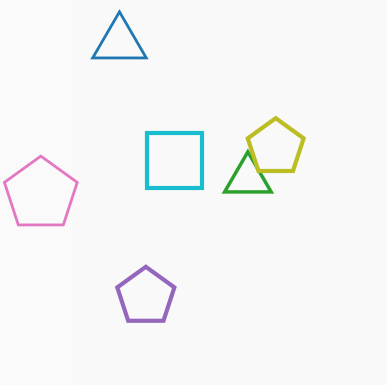[{"shape": "triangle", "thickness": 2, "radius": 0.4, "center": [0.308, 0.889]}, {"shape": "triangle", "thickness": 2.5, "radius": 0.35, "center": [0.64, 0.536]}, {"shape": "pentagon", "thickness": 3, "radius": 0.39, "center": [0.376, 0.23]}, {"shape": "pentagon", "thickness": 2, "radius": 0.49, "center": [0.105, 0.496]}, {"shape": "pentagon", "thickness": 3, "radius": 0.38, "center": [0.711, 0.617]}, {"shape": "square", "thickness": 3, "radius": 0.36, "center": [0.451, 0.584]}]